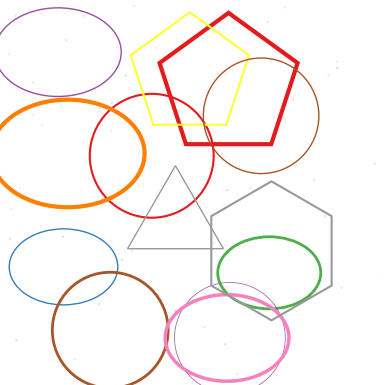[{"shape": "pentagon", "thickness": 3, "radius": 0.94, "center": [0.594, 0.778]}, {"shape": "circle", "thickness": 1.5, "radius": 0.8, "center": [0.394, 0.595]}, {"shape": "oval", "thickness": 1, "radius": 0.7, "center": [0.165, 0.307]}, {"shape": "oval", "thickness": 2, "radius": 0.67, "center": [0.699, 0.291]}, {"shape": "oval", "thickness": 1, "radius": 0.82, "center": [0.15, 0.865]}, {"shape": "circle", "thickness": 0.5, "radius": 0.72, "center": [0.597, 0.123]}, {"shape": "oval", "thickness": 3, "radius": 1.0, "center": [0.176, 0.601]}, {"shape": "pentagon", "thickness": 1.5, "radius": 0.81, "center": [0.493, 0.807]}, {"shape": "circle", "thickness": 2, "radius": 0.75, "center": [0.286, 0.142]}, {"shape": "circle", "thickness": 1, "radius": 0.75, "center": [0.678, 0.699]}, {"shape": "oval", "thickness": 2.5, "radius": 0.8, "center": [0.59, 0.122]}, {"shape": "triangle", "thickness": 1, "radius": 0.72, "center": [0.456, 0.426]}, {"shape": "hexagon", "thickness": 1.5, "radius": 0.9, "center": [0.705, 0.348]}]